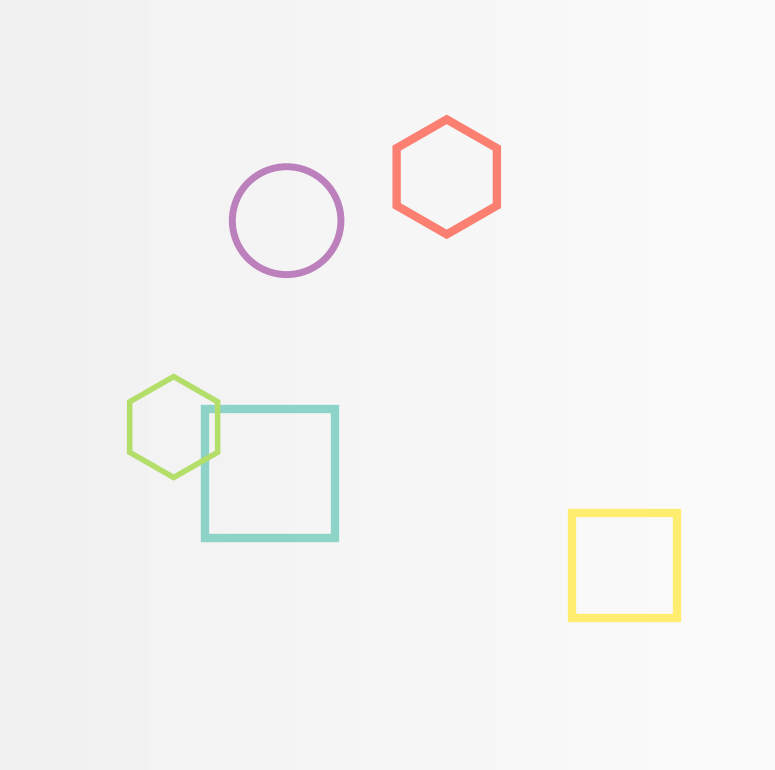[{"shape": "square", "thickness": 3, "radius": 0.42, "center": [0.348, 0.385]}, {"shape": "hexagon", "thickness": 3, "radius": 0.37, "center": [0.576, 0.77]}, {"shape": "hexagon", "thickness": 2, "radius": 0.33, "center": [0.224, 0.445]}, {"shape": "circle", "thickness": 2.5, "radius": 0.35, "center": [0.37, 0.713]}, {"shape": "square", "thickness": 3, "radius": 0.34, "center": [0.805, 0.266]}]